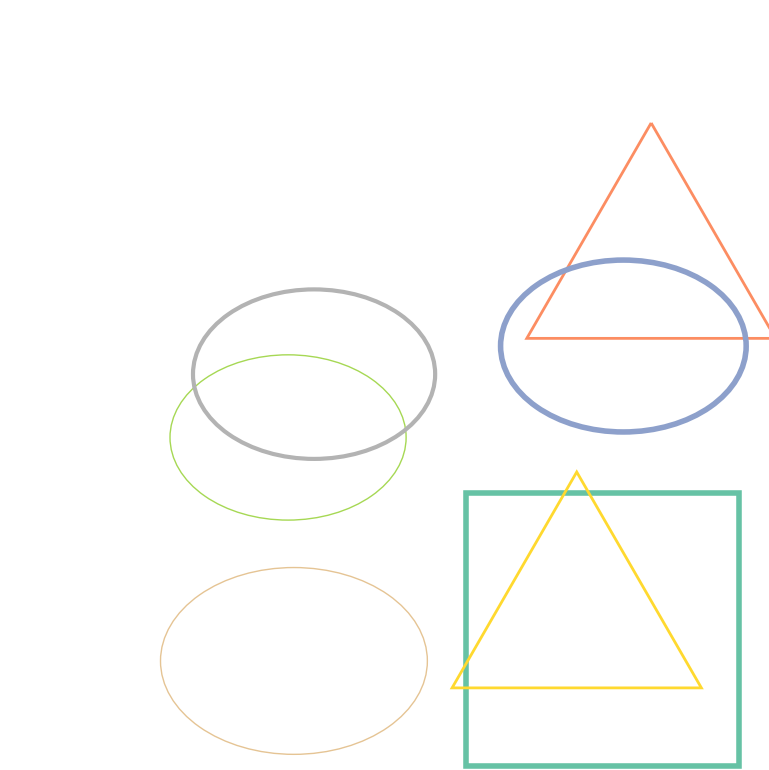[{"shape": "square", "thickness": 2, "radius": 0.89, "center": [0.782, 0.182]}, {"shape": "triangle", "thickness": 1, "radius": 0.93, "center": [0.846, 0.654]}, {"shape": "oval", "thickness": 2, "radius": 0.8, "center": [0.81, 0.551]}, {"shape": "oval", "thickness": 0.5, "radius": 0.77, "center": [0.374, 0.432]}, {"shape": "triangle", "thickness": 1, "radius": 0.93, "center": [0.749, 0.2]}, {"shape": "oval", "thickness": 0.5, "radius": 0.87, "center": [0.382, 0.142]}, {"shape": "oval", "thickness": 1.5, "radius": 0.79, "center": [0.408, 0.514]}]